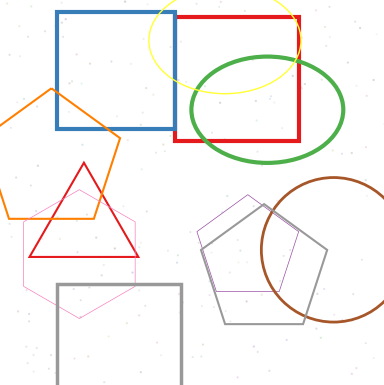[{"shape": "square", "thickness": 3, "radius": 0.81, "center": [0.615, 0.794]}, {"shape": "triangle", "thickness": 1.5, "radius": 0.82, "center": [0.218, 0.414]}, {"shape": "square", "thickness": 3, "radius": 0.76, "center": [0.301, 0.817]}, {"shape": "oval", "thickness": 3, "radius": 0.99, "center": [0.694, 0.715]}, {"shape": "pentagon", "thickness": 0.5, "radius": 0.69, "center": [0.644, 0.355]}, {"shape": "pentagon", "thickness": 1.5, "radius": 0.94, "center": [0.134, 0.583]}, {"shape": "oval", "thickness": 1, "radius": 0.99, "center": [0.584, 0.895]}, {"shape": "circle", "thickness": 2, "radius": 0.94, "center": [0.867, 0.351]}, {"shape": "hexagon", "thickness": 0.5, "radius": 0.84, "center": [0.206, 0.34]}, {"shape": "square", "thickness": 2.5, "radius": 0.81, "center": [0.309, 0.101]}, {"shape": "pentagon", "thickness": 1.5, "radius": 0.86, "center": [0.686, 0.298]}]